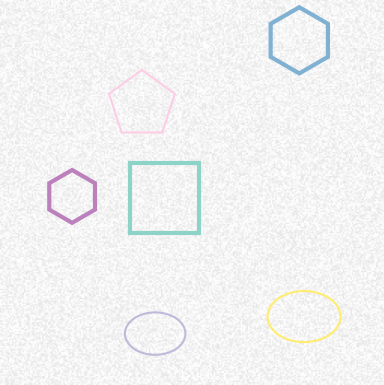[{"shape": "square", "thickness": 3, "radius": 0.45, "center": [0.427, 0.486]}, {"shape": "oval", "thickness": 1.5, "radius": 0.39, "center": [0.403, 0.133]}, {"shape": "hexagon", "thickness": 3, "radius": 0.43, "center": [0.777, 0.895]}, {"shape": "pentagon", "thickness": 1.5, "radius": 0.45, "center": [0.369, 0.729]}, {"shape": "hexagon", "thickness": 3, "radius": 0.34, "center": [0.187, 0.49]}, {"shape": "oval", "thickness": 1.5, "radius": 0.47, "center": [0.79, 0.178]}]